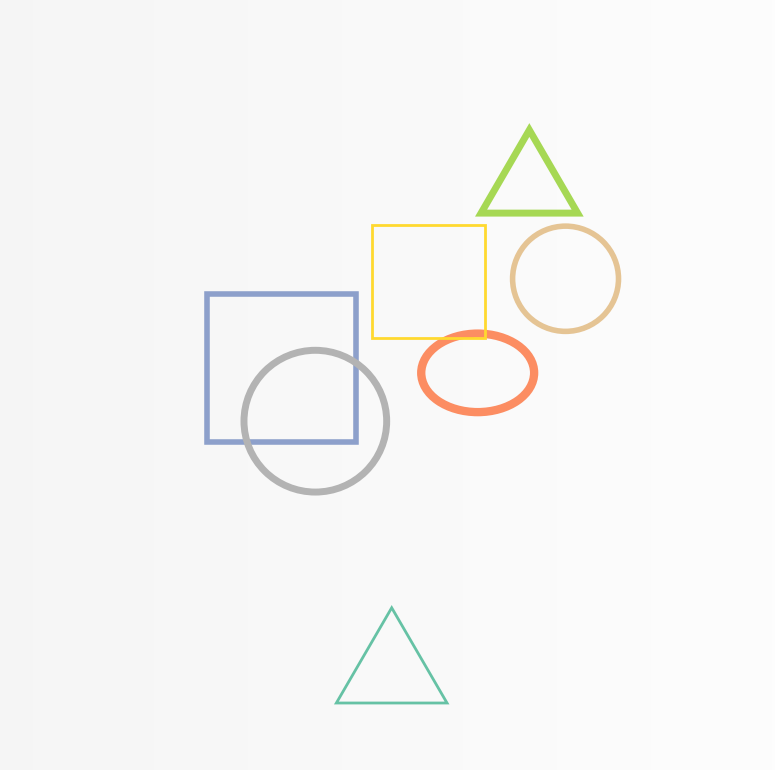[{"shape": "triangle", "thickness": 1, "radius": 0.41, "center": [0.505, 0.128]}, {"shape": "oval", "thickness": 3, "radius": 0.36, "center": [0.616, 0.516]}, {"shape": "square", "thickness": 2, "radius": 0.48, "center": [0.363, 0.523]}, {"shape": "triangle", "thickness": 2.5, "radius": 0.36, "center": [0.683, 0.759]}, {"shape": "square", "thickness": 1, "radius": 0.37, "center": [0.553, 0.634]}, {"shape": "circle", "thickness": 2, "radius": 0.34, "center": [0.73, 0.638]}, {"shape": "circle", "thickness": 2.5, "radius": 0.46, "center": [0.407, 0.453]}]